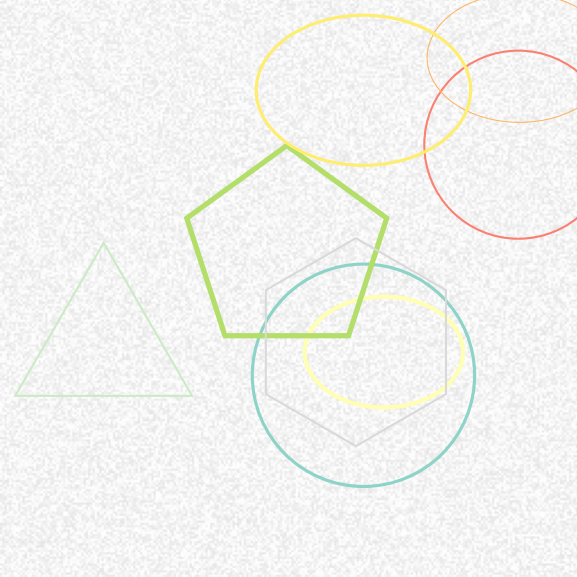[{"shape": "circle", "thickness": 1.5, "radius": 0.96, "center": [0.629, 0.349]}, {"shape": "oval", "thickness": 2, "radius": 0.69, "center": [0.665, 0.39]}, {"shape": "circle", "thickness": 1, "radius": 0.81, "center": [0.898, 0.749]}, {"shape": "oval", "thickness": 0.5, "radius": 0.8, "center": [0.899, 0.899]}, {"shape": "pentagon", "thickness": 2.5, "radius": 0.91, "center": [0.497, 0.565]}, {"shape": "hexagon", "thickness": 1, "radius": 0.9, "center": [0.616, 0.407]}, {"shape": "triangle", "thickness": 1, "radius": 0.88, "center": [0.179, 0.402]}, {"shape": "oval", "thickness": 1.5, "radius": 0.93, "center": [0.629, 0.843]}]